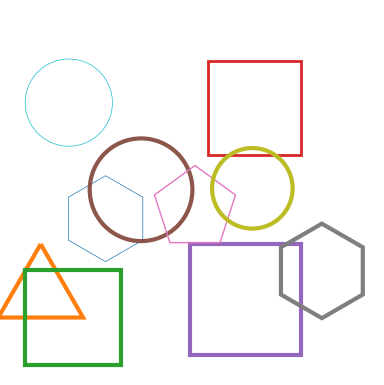[{"shape": "hexagon", "thickness": 0.5, "radius": 0.56, "center": [0.274, 0.432]}, {"shape": "triangle", "thickness": 3, "radius": 0.64, "center": [0.106, 0.239]}, {"shape": "square", "thickness": 3, "radius": 0.62, "center": [0.189, 0.175]}, {"shape": "square", "thickness": 2, "radius": 0.61, "center": [0.661, 0.719]}, {"shape": "square", "thickness": 3, "radius": 0.72, "center": [0.638, 0.221]}, {"shape": "circle", "thickness": 3, "radius": 0.67, "center": [0.366, 0.507]}, {"shape": "pentagon", "thickness": 1, "radius": 0.55, "center": [0.506, 0.459]}, {"shape": "hexagon", "thickness": 3, "radius": 0.61, "center": [0.836, 0.296]}, {"shape": "circle", "thickness": 3, "radius": 0.52, "center": [0.655, 0.511]}, {"shape": "circle", "thickness": 0.5, "radius": 0.57, "center": [0.179, 0.733]}]